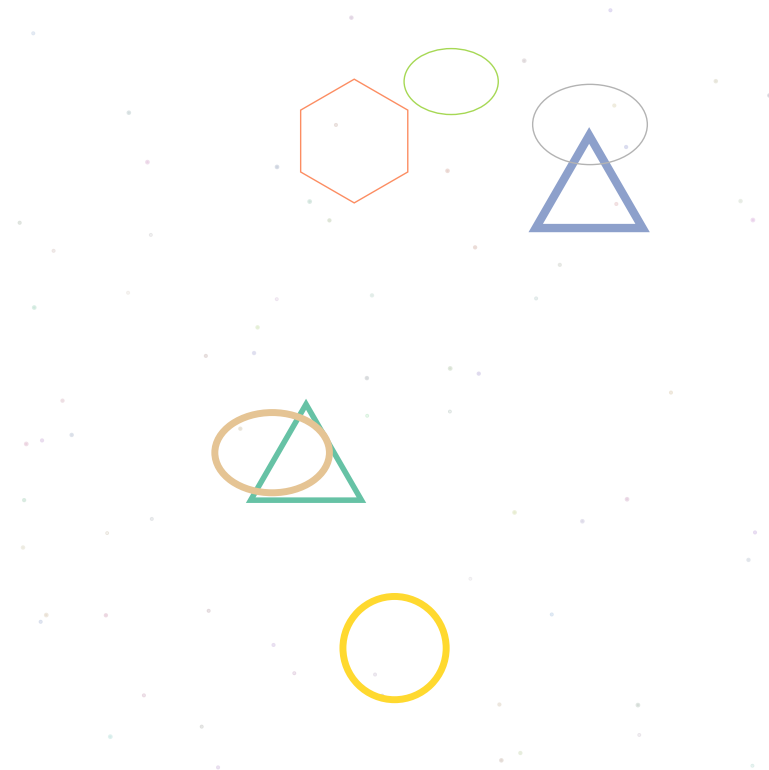[{"shape": "triangle", "thickness": 2, "radius": 0.42, "center": [0.397, 0.392]}, {"shape": "hexagon", "thickness": 0.5, "radius": 0.4, "center": [0.46, 0.817]}, {"shape": "triangle", "thickness": 3, "radius": 0.4, "center": [0.765, 0.744]}, {"shape": "oval", "thickness": 0.5, "radius": 0.31, "center": [0.586, 0.894]}, {"shape": "circle", "thickness": 2.5, "radius": 0.34, "center": [0.512, 0.158]}, {"shape": "oval", "thickness": 2.5, "radius": 0.37, "center": [0.353, 0.412]}, {"shape": "oval", "thickness": 0.5, "radius": 0.37, "center": [0.766, 0.838]}]